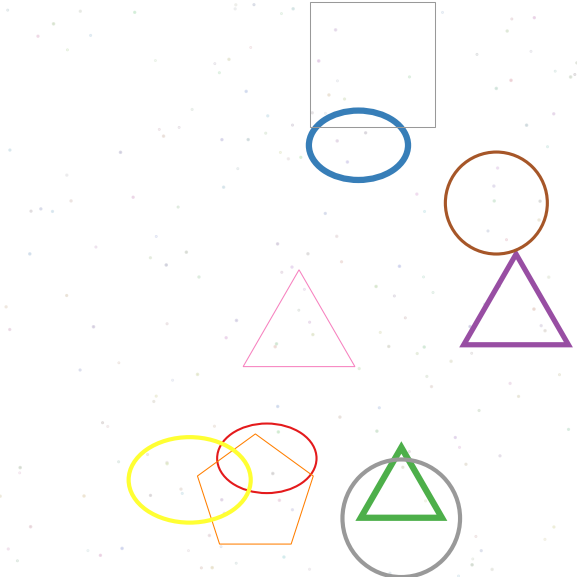[{"shape": "oval", "thickness": 1, "radius": 0.43, "center": [0.462, 0.206]}, {"shape": "oval", "thickness": 3, "radius": 0.43, "center": [0.621, 0.748]}, {"shape": "triangle", "thickness": 3, "radius": 0.41, "center": [0.695, 0.143]}, {"shape": "triangle", "thickness": 2.5, "radius": 0.52, "center": [0.894, 0.454]}, {"shape": "pentagon", "thickness": 0.5, "radius": 0.53, "center": [0.442, 0.142]}, {"shape": "oval", "thickness": 2, "radius": 0.53, "center": [0.328, 0.168]}, {"shape": "circle", "thickness": 1.5, "radius": 0.44, "center": [0.859, 0.648]}, {"shape": "triangle", "thickness": 0.5, "radius": 0.56, "center": [0.518, 0.42]}, {"shape": "square", "thickness": 0.5, "radius": 0.54, "center": [0.645, 0.887]}, {"shape": "circle", "thickness": 2, "radius": 0.51, "center": [0.695, 0.102]}]